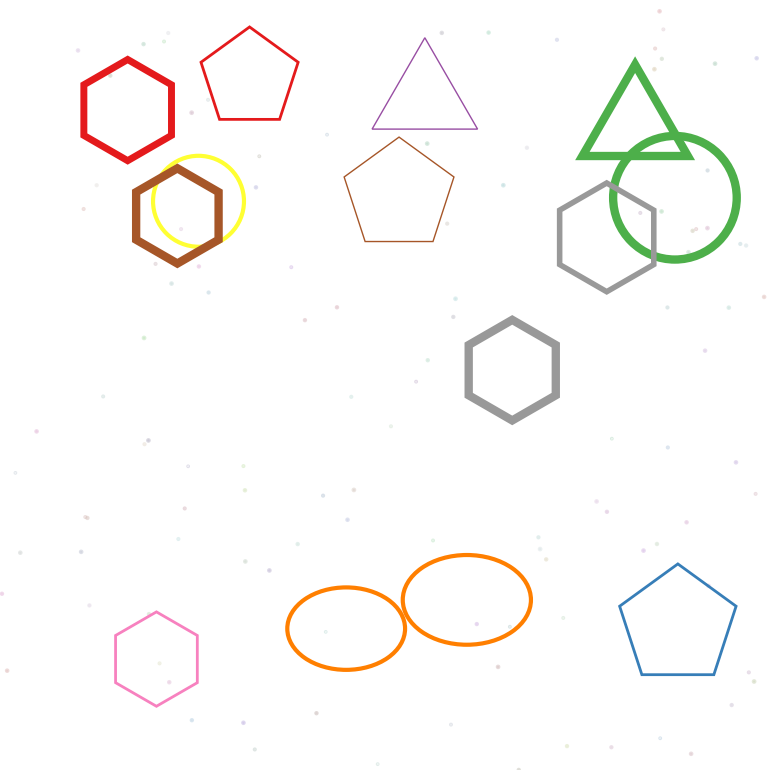[{"shape": "hexagon", "thickness": 2.5, "radius": 0.33, "center": [0.166, 0.857]}, {"shape": "pentagon", "thickness": 1, "radius": 0.33, "center": [0.324, 0.899]}, {"shape": "pentagon", "thickness": 1, "radius": 0.4, "center": [0.88, 0.188]}, {"shape": "circle", "thickness": 3, "radius": 0.4, "center": [0.877, 0.743]}, {"shape": "triangle", "thickness": 3, "radius": 0.4, "center": [0.825, 0.837]}, {"shape": "triangle", "thickness": 0.5, "radius": 0.4, "center": [0.552, 0.872]}, {"shape": "oval", "thickness": 1.5, "radius": 0.42, "center": [0.606, 0.221]}, {"shape": "oval", "thickness": 1.5, "radius": 0.38, "center": [0.45, 0.184]}, {"shape": "circle", "thickness": 1.5, "radius": 0.3, "center": [0.258, 0.739]}, {"shape": "hexagon", "thickness": 3, "radius": 0.31, "center": [0.23, 0.72]}, {"shape": "pentagon", "thickness": 0.5, "radius": 0.37, "center": [0.518, 0.747]}, {"shape": "hexagon", "thickness": 1, "radius": 0.31, "center": [0.203, 0.144]}, {"shape": "hexagon", "thickness": 3, "radius": 0.33, "center": [0.665, 0.519]}, {"shape": "hexagon", "thickness": 2, "radius": 0.35, "center": [0.788, 0.692]}]